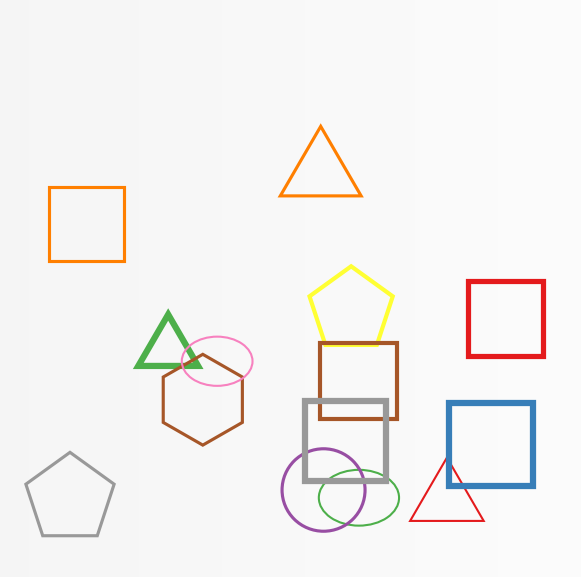[{"shape": "triangle", "thickness": 1, "radius": 0.37, "center": [0.769, 0.134]}, {"shape": "square", "thickness": 2.5, "radius": 0.33, "center": [0.869, 0.448]}, {"shape": "square", "thickness": 3, "radius": 0.36, "center": [0.845, 0.23]}, {"shape": "oval", "thickness": 1, "radius": 0.35, "center": [0.618, 0.137]}, {"shape": "triangle", "thickness": 3, "radius": 0.3, "center": [0.289, 0.395]}, {"shape": "circle", "thickness": 1.5, "radius": 0.36, "center": [0.557, 0.151]}, {"shape": "triangle", "thickness": 1.5, "radius": 0.4, "center": [0.552, 0.7]}, {"shape": "square", "thickness": 1.5, "radius": 0.32, "center": [0.149, 0.611]}, {"shape": "pentagon", "thickness": 2, "radius": 0.38, "center": [0.604, 0.463]}, {"shape": "square", "thickness": 2, "radius": 0.33, "center": [0.617, 0.339]}, {"shape": "hexagon", "thickness": 1.5, "radius": 0.39, "center": [0.349, 0.307]}, {"shape": "oval", "thickness": 1, "radius": 0.3, "center": [0.374, 0.374]}, {"shape": "pentagon", "thickness": 1.5, "radius": 0.4, "center": [0.12, 0.136]}, {"shape": "square", "thickness": 3, "radius": 0.35, "center": [0.594, 0.236]}]